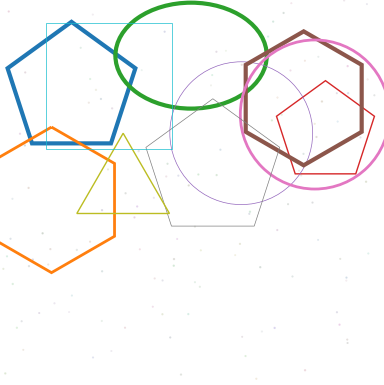[{"shape": "pentagon", "thickness": 3, "radius": 0.87, "center": [0.186, 0.769]}, {"shape": "hexagon", "thickness": 2, "radius": 0.95, "center": [0.134, 0.481]}, {"shape": "oval", "thickness": 3, "radius": 0.98, "center": [0.496, 0.855]}, {"shape": "pentagon", "thickness": 1, "radius": 0.67, "center": [0.845, 0.657]}, {"shape": "circle", "thickness": 0.5, "radius": 0.93, "center": [0.627, 0.654]}, {"shape": "hexagon", "thickness": 3, "radius": 0.87, "center": [0.789, 0.745]}, {"shape": "circle", "thickness": 2, "radius": 0.97, "center": [0.818, 0.703]}, {"shape": "pentagon", "thickness": 0.5, "radius": 0.91, "center": [0.553, 0.561]}, {"shape": "triangle", "thickness": 1, "radius": 0.69, "center": [0.32, 0.515]}, {"shape": "square", "thickness": 0.5, "radius": 0.81, "center": [0.284, 0.776]}]